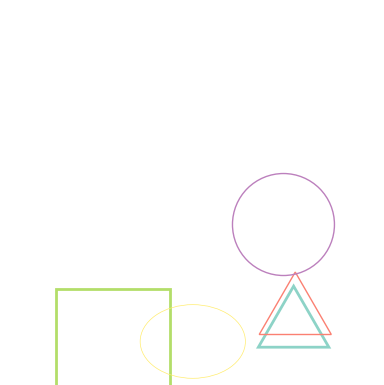[{"shape": "triangle", "thickness": 2, "radius": 0.53, "center": [0.763, 0.151]}, {"shape": "triangle", "thickness": 1, "radius": 0.54, "center": [0.767, 0.185]}, {"shape": "square", "thickness": 2, "radius": 0.74, "center": [0.293, 0.1]}, {"shape": "circle", "thickness": 1, "radius": 0.66, "center": [0.736, 0.417]}, {"shape": "oval", "thickness": 0.5, "radius": 0.68, "center": [0.501, 0.113]}]